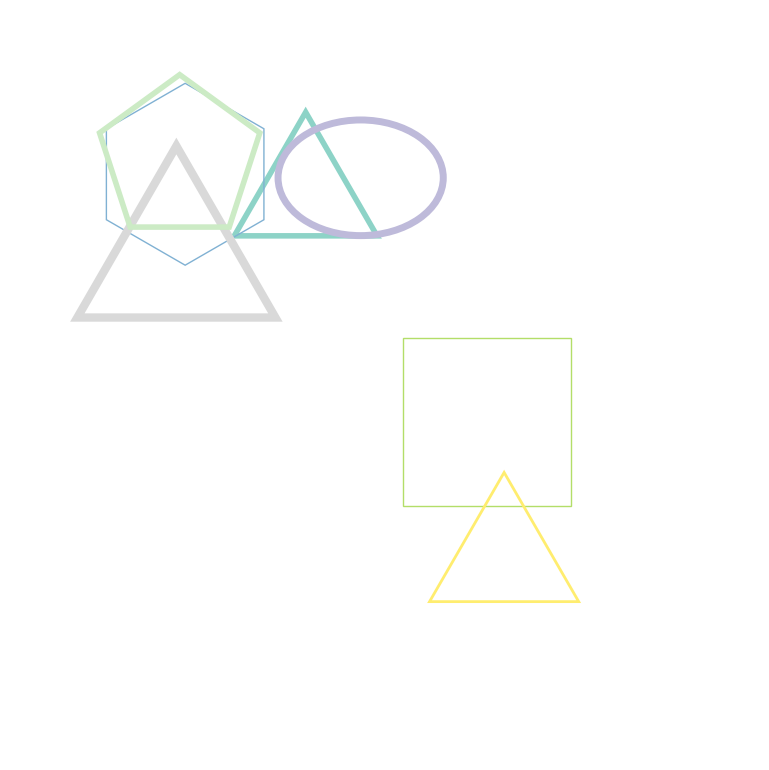[{"shape": "triangle", "thickness": 2, "radius": 0.54, "center": [0.397, 0.747]}, {"shape": "oval", "thickness": 2.5, "radius": 0.54, "center": [0.468, 0.769]}, {"shape": "hexagon", "thickness": 0.5, "radius": 0.59, "center": [0.24, 0.774]}, {"shape": "square", "thickness": 0.5, "radius": 0.55, "center": [0.633, 0.452]}, {"shape": "triangle", "thickness": 3, "radius": 0.74, "center": [0.229, 0.662]}, {"shape": "pentagon", "thickness": 2, "radius": 0.55, "center": [0.233, 0.794]}, {"shape": "triangle", "thickness": 1, "radius": 0.56, "center": [0.655, 0.275]}]